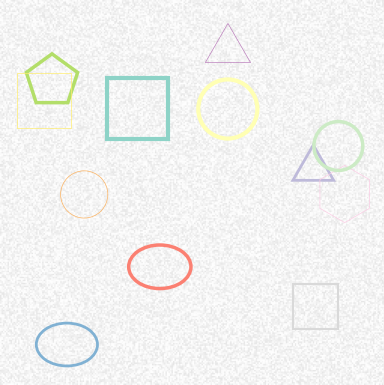[{"shape": "square", "thickness": 3, "radius": 0.4, "center": [0.358, 0.719]}, {"shape": "circle", "thickness": 3, "radius": 0.38, "center": [0.592, 0.717]}, {"shape": "triangle", "thickness": 2, "radius": 0.31, "center": [0.814, 0.562]}, {"shape": "oval", "thickness": 2.5, "radius": 0.4, "center": [0.415, 0.307]}, {"shape": "oval", "thickness": 2, "radius": 0.4, "center": [0.174, 0.105]}, {"shape": "circle", "thickness": 0.5, "radius": 0.31, "center": [0.219, 0.495]}, {"shape": "pentagon", "thickness": 2.5, "radius": 0.35, "center": [0.135, 0.79]}, {"shape": "hexagon", "thickness": 0.5, "radius": 0.37, "center": [0.895, 0.496]}, {"shape": "square", "thickness": 1.5, "radius": 0.29, "center": [0.819, 0.204]}, {"shape": "triangle", "thickness": 0.5, "radius": 0.34, "center": [0.592, 0.871]}, {"shape": "circle", "thickness": 2.5, "radius": 0.32, "center": [0.879, 0.621]}, {"shape": "square", "thickness": 0.5, "radius": 0.36, "center": [0.114, 0.739]}]